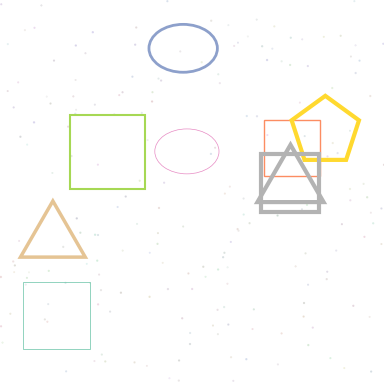[{"shape": "square", "thickness": 0.5, "radius": 0.43, "center": [0.146, 0.181]}, {"shape": "square", "thickness": 1, "radius": 0.37, "center": [0.759, 0.615]}, {"shape": "oval", "thickness": 2, "radius": 0.44, "center": [0.476, 0.875]}, {"shape": "oval", "thickness": 0.5, "radius": 0.42, "center": [0.485, 0.607]}, {"shape": "square", "thickness": 1.5, "radius": 0.48, "center": [0.279, 0.606]}, {"shape": "pentagon", "thickness": 3, "radius": 0.46, "center": [0.845, 0.659]}, {"shape": "triangle", "thickness": 2.5, "radius": 0.49, "center": [0.137, 0.381]}, {"shape": "triangle", "thickness": 3, "radius": 0.5, "center": [0.755, 0.525]}, {"shape": "square", "thickness": 3, "radius": 0.38, "center": [0.754, 0.525]}]